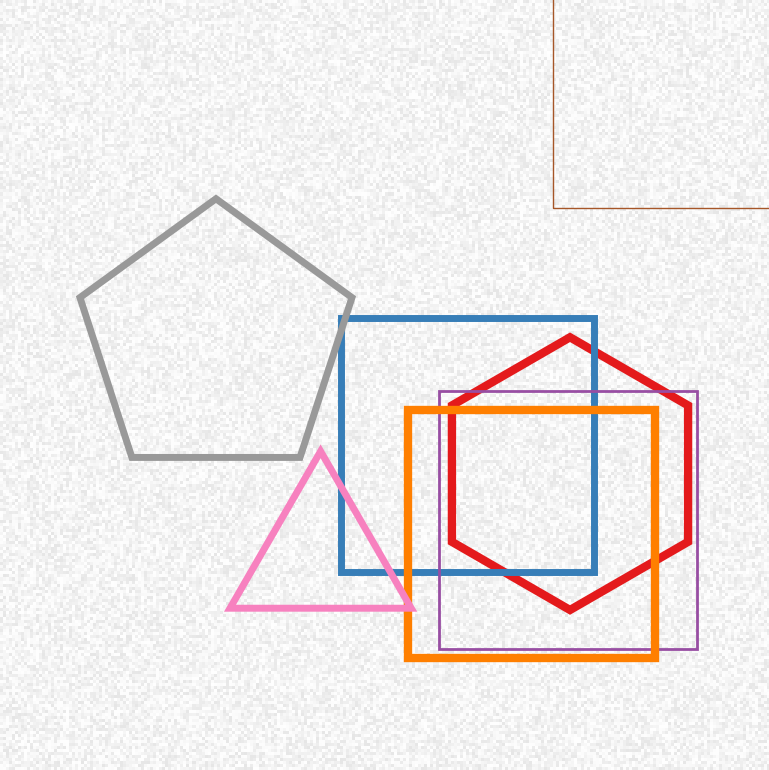[{"shape": "hexagon", "thickness": 3, "radius": 0.89, "center": [0.74, 0.385]}, {"shape": "square", "thickness": 2.5, "radius": 0.82, "center": [0.607, 0.422]}, {"shape": "square", "thickness": 1, "radius": 0.84, "center": [0.738, 0.325]}, {"shape": "square", "thickness": 3, "radius": 0.8, "center": [0.69, 0.306]}, {"shape": "square", "thickness": 0.5, "radius": 0.71, "center": [0.86, 0.871]}, {"shape": "triangle", "thickness": 2.5, "radius": 0.68, "center": [0.416, 0.278]}, {"shape": "pentagon", "thickness": 2.5, "radius": 0.93, "center": [0.28, 0.556]}]